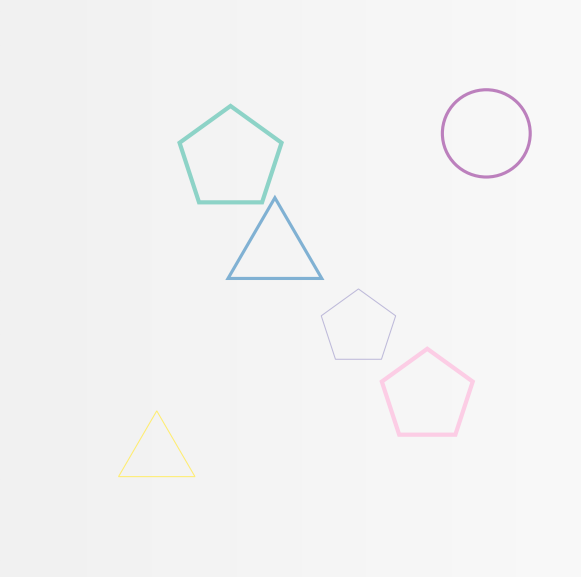[{"shape": "pentagon", "thickness": 2, "radius": 0.46, "center": [0.397, 0.723]}, {"shape": "pentagon", "thickness": 0.5, "radius": 0.34, "center": [0.617, 0.431]}, {"shape": "triangle", "thickness": 1.5, "radius": 0.47, "center": [0.473, 0.564]}, {"shape": "pentagon", "thickness": 2, "radius": 0.41, "center": [0.735, 0.313]}, {"shape": "circle", "thickness": 1.5, "radius": 0.38, "center": [0.837, 0.768]}, {"shape": "triangle", "thickness": 0.5, "radius": 0.38, "center": [0.27, 0.212]}]